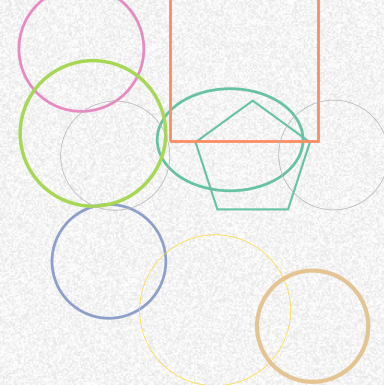[{"shape": "oval", "thickness": 2, "radius": 0.95, "center": [0.598, 0.637]}, {"shape": "pentagon", "thickness": 1.5, "radius": 0.78, "center": [0.656, 0.582]}, {"shape": "square", "thickness": 2, "radius": 0.96, "center": [0.633, 0.825]}, {"shape": "circle", "thickness": 2, "radius": 0.74, "center": [0.283, 0.321]}, {"shape": "circle", "thickness": 2, "radius": 0.81, "center": [0.211, 0.873]}, {"shape": "circle", "thickness": 2.5, "radius": 0.95, "center": [0.241, 0.654]}, {"shape": "circle", "thickness": 0.5, "radius": 0.98, "center": [0.559, 0.194]}, {"shape": "circle", "thickness": 3, "radius": 0.72, "center": [0.812, 0.153]}, {"shape": "circle", "thickness": 0.5, "radius": 0.71, "center": [0.299, 0.596]}, {"shape": "circle", "thickness": 0.5, "radius": 0.71, "center": [0.866, 0.597]}]